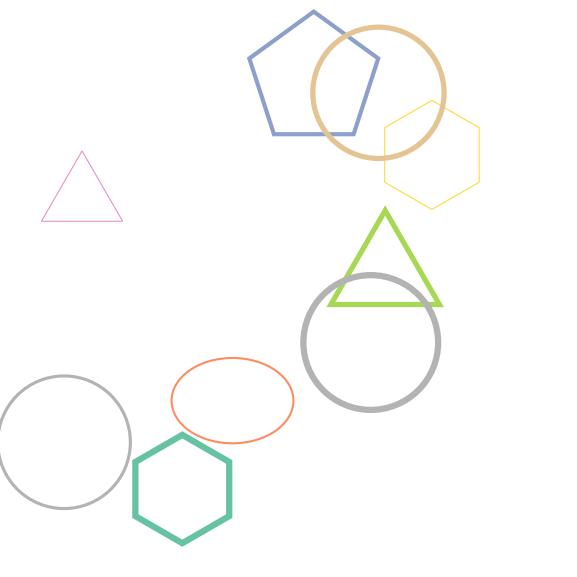[{"shape": "hexagon", "thickness": 3, "radius": 0.47, "center": [0.316, 0.152]}, {"shape": "oval", "thickness": 1, "radius": 0.53, "center": [0.403, 0.305]}, {"shape": "pentagon", "thickness": 2, "radius": 0.59, "center": [0.543, 0.862]}, {"shape": "triangle", "thickness": 0.5, "radius": 0.41, "center": [0.142, 0.657]}, {"shape": "triangle", "thickness": 2.5, "radius": 0.54, "center": [0.667, 0.526]}, {"shape": "hexagon", "thickness": 0.5, "radius": 0.47, "center": [0.748, 0.731]}, {"shape": "circle", "thickness": 2.5, "radius": 0.57, "center": [0.655, 0.838]}, {"shape": "circle", "thickness": 1.5, "radius": 0.57, "center": [0.111, 0.233]}, {"shape": "circle", "thickness": 3, "radius": 0.58, "center": [0.642, 0.406]}]